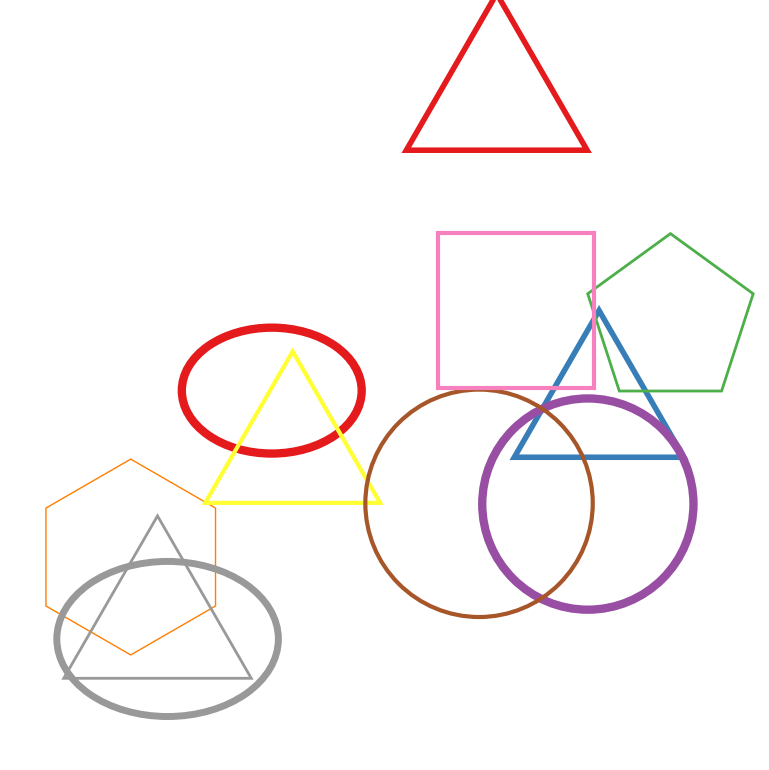[{"shape": "oval", "thickness": 3, "radius": 0.58, "center": [0.353, 0.493]}, {"shape": "triangle", "thickness": 2, "radius": 0.68, "center": [0.645, 0.873]}, {"shape": "triangle", "thickness": 2, "radius": 0.64, "center": [0.778, 0.47]}, {"shape": "pentagon", "thickness": 1, "radius": 0.56, "center": [0.871, 0.584]}, {"shape": "circle", "thickness": 3, "radius": 0.69, "center": [0.763, 0.345]}, {"shape": "hexagon", "thickness": 0.5, "radius": 0.64, "center": [0.17, 0.277]}, {"shape": "triangle", "thickness": 1.5, "radius": 0.66, "center": [0.38, 0.413]}, {"shape": "circle", "thickness": 1.5, "radius": 0.74, "center": [0.622, 0.346]}, {"shape": "square", "thickness": 1.5, "radius": 0.51, "center": [0.67, 0.597]}, {"shape": "oval", "thickness": 2.5, "radius": 0.72, "center": [0.218, 0.17]}, {"shape": "triangle", "thickness": 1, "radius": 0.7, "center": [0.205, 0.189]}]